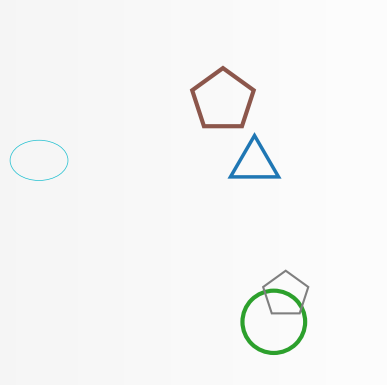[{"shape": "triangle", "thickness": 2.5, "radius": 0.36, "center": [0.657, 0.576]}, {"shape": "circle", "thickness": 3, "radius": 0.4, "center": [0.707, 0.164]}, {"shape": "pentagon", "thickness": 3, "radius": 0.42, "center": [0.575, 0.74]}, {"shape": "pentagon", "thickness": 1.5, "radius": 0.31, "center": [0.737, 0.236]}, {"shape": "oval", "thickness": 0.5, "radius": 0.37, "center": [0.101, 0.583]}]